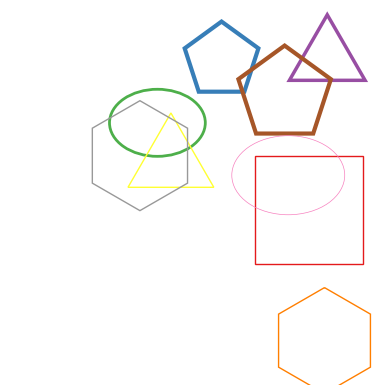[{"shape": "square", "thickness": 1, "radius": 0.7, "center": [0.802, 0.455]}, {"shape": "pentagon", "thickness": 3, "radius": 0.5, "center": [0.575, 0.843]}, {"shape": "oval", "thickness": 2, "radius": 0.62, "center": [0.409, 0.681]}, {"shape": "triangle", "thickness": 2.5, "radius": 0.57, "center": [0.85, 0.848]}, {"shape": "hexagon", "thickness": 1, "radius": 0.69, "center": [0.843, 0.115]}, {"shape": "triangle", "thickness": 1, "radius": 0.64, "center": [0.444, 0.578]}, {"shape": "pentagon", "thickness": 3, "radius": 0.63, "center": [0.739, 0.755]}, {"shape": "oval", "thickness": 0.5, "radius": 0.73, "center": [0.749, 0.545]}, {"shape": "hexagon", "thickness": 1, "radius": 0.71, "center": [0.363, 0.596]}]